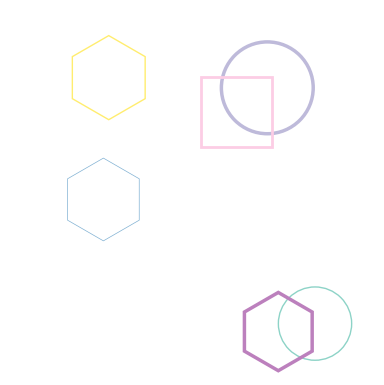[{"shape": "circle", "thickness": 1, "radius": 0.48, "center": [0.818, 0.159]}, {"shape": "circle", "thickness": 2.5, "radius": 0.6, "center": [0.694, 0.772]}, {"shape": "hexagon", "thickness": 0.5, "radius": 0.54, "center": [0.269, 0.482]}, {"shape": "square", "thickness": 2, "radius": 0.46, "center": [0.614, 0.708]}, {"shape": "hexagon", "thickness": 2.5, "radius": 0.51, "center": [0.723, 0.139]}, {"shape": "hexagon", "thickness": 1, "radius": 0.55, "center": [0.282, 0.798]}]